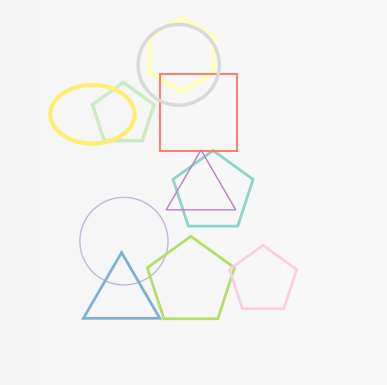[{"shape": "pentagon", "thickness": 2, "radius": 0.54, "center": [0.55, 0.501]}, {"shape": "hexagon", "thickness": 3, "radius": 0.48, "center": [0.468, 0.858]}, {"shape": "circle", "thickness": 1, "radius": 0.57, "center": [0.32, 0.374]}, {"shape": "square", "thickness": 1.5, "radius": 0.5, "center": [0.512, 0.708]}, {"shape": "triangle", "thickness": 2, "radius": 0.57, "center": [0.314, 0.23]}, {"shape": "pentagon", "thickness": 2, "radius": 0.59, "center": [0.493, 0.268]}, {"shape": "pentagon", "thickness": 2, "radius": 0.46, "center": [0.679, 0.272]}, {"shape": "circle", "thickness": 2.5, "radius": 0.52, "center": [0.461, 0.832]}, {"shape": "triangle", "thickness": 1, "radius": 0.52, "center": [0.519, 0.507]}, {"shape": "pentagon", "thickness": 2.5, "radius": 0.42, "center": [0.318, 0.702]}, {"shape": "oval", "thickness": 3, "radius": 0.54, "center": [0.239, 0.703]}]